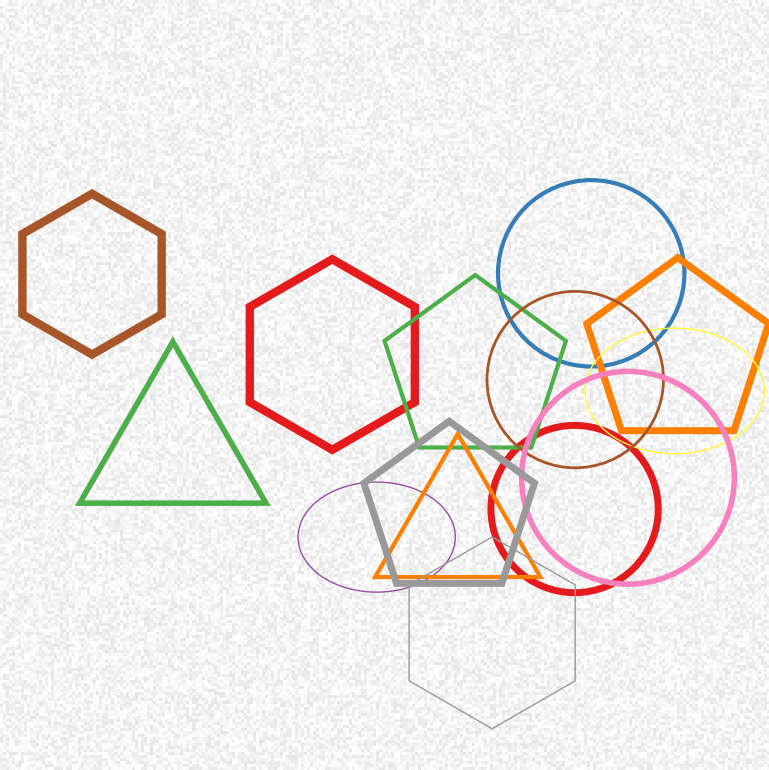[{"shape": "hexagon", "thickness": 3, "radius": 0.62, "center": [0.432, 0.54]}, {"shape": "circle", "thickness": 2.5, "radius": 0.54, "center": [0.746, 0.339]}, {"shape": "circle", "thickness": 1.5, "radius": 0.61, "center": [0.768, 0.645]}, {"shape": "triangle", "thickness": 2, "radius": 0.7, "center": [0.225, 0.416]}, {"shape": "pentagon", "thickness": 1.5, "radius": 0.62, "center": [0.617, 0.519]}, {"shape": "oval", "thickness": 0.5, "radius": 0.51, "center": [0.489, 0.302]}, {"shape": "triangle", "thickness": 1.5, "radius": 0.62, "center": [0.594, 0.313]}, {"shape": "pentagon", "thickness": 2.5, "radius": 0.62, "center": [0.88, 0.541]}, {"shape": "oval", "thickness": 0.5, "radius": 0.58, "center": [0.876, 0.492]}, {"shape": "hexagon", "thickness": 3, "radius": 0.52, "center": [0.12, 0.644]}, {"shape": "circle", "thickness": 1, "radius": 0.57, "center": [0.747, 0.507]}, {"shape": "circle", "thickness": 2, "radius": 0.69, "center": [0.816, 0.38]}, {"shape": "hexagon", "thickness": 0.5, "radius": 0.62, "center": [0.639, 0.178]}, {"shape": "pentagon", "thickness": 2.5, "radius": 0.58, "center": [0.583, 0.337]}]